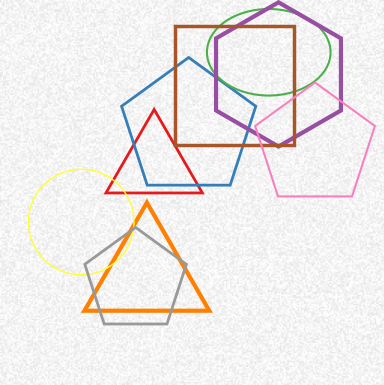[{"shape": "triangle", "thickness": 2, "radius": 0.72, "center": [0.4, 0.571]}, {"shape": "pentagon", "thickness": 2, "radius": 0.92, "center": [0.49, 0.667]}, {"shape": "oval", "thickness": 1.5, "radius": 0.8, "center": [0.698, 0.864]}, {"shape": "hexagon", "thickness": 3, "radius": 0.94, "center": [0.723, 0.807]}, {"shape": "triangle", "thickness": 3, "radius": 0.94, "center": [0.382, 0.287]}, {"shape": "circle", "thickness": 1, "radius": 0.69, "center": [0.211, 0.423]}, {"shape": "square", "thickness": 2.5, "radius": 0.77, "center": [0.608, 0.778]}, {"shape": "pentagon", "thickness": 1.5, "radius": 0.82, "center": [0.818, 0.622]}, {"shape": "pentagon", "thickness": 2, "radius": 0.69, "center": [0.352, 0.271]}]